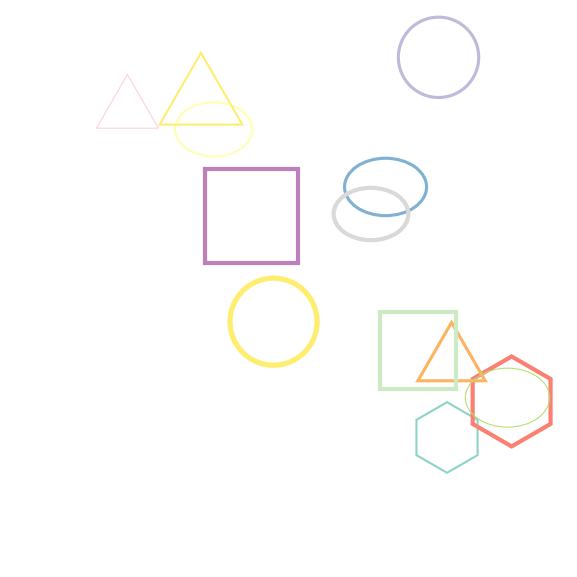[{"shape": "hexagon", "thickness": 1, "radius": 0.31, "center": [0.774, 0.242]}, {"shape": "oval", "thickness": 1, "radius": 0.33, "center": [0.37, 0.775]}, {"shape": "circle", "thickness": 1.5, "radius": 0.35, "center": [0.759, 0.9]}, {"shape": "hexagon", "thickness": 2, "radius": 0.39, "center": [0.886, 0.304]}, {"shape": "oval", "thickness": 1.5, "radius": 0.36, "center": [0.668, 0.675]}, {"shape": "triangle", "thickness": 1.5, "radius": 0.34, "center": [0.782, 0.373]}, {"shape": "oval", "thickness": 0.5, "radius": 0.36, "center": [0.879, 0.311]}, {"shape": "triangle", "thickness": 0.5, "radius": 0.31, "center": [0.221, 0.808]}, {"shape": "oval", "thickness": 2, "radius": 0.32, "center": [0.642, 0.629]}, {"shape": "square", "thickness": 2, "radius": 0.41, "center": [0.435, 0.625]}, {"shape": "square", "thickness": 2, "radius": 0.33, "center": [0.724, 0.392]}, {"shape": "circle", "thickness": 2.5, "radius": 0.38, "center": [0.474, 0.442]}, {"shape": "triangle", "thickness": 1, "radius": 0.41, "center": [0.348, 0.825]}]